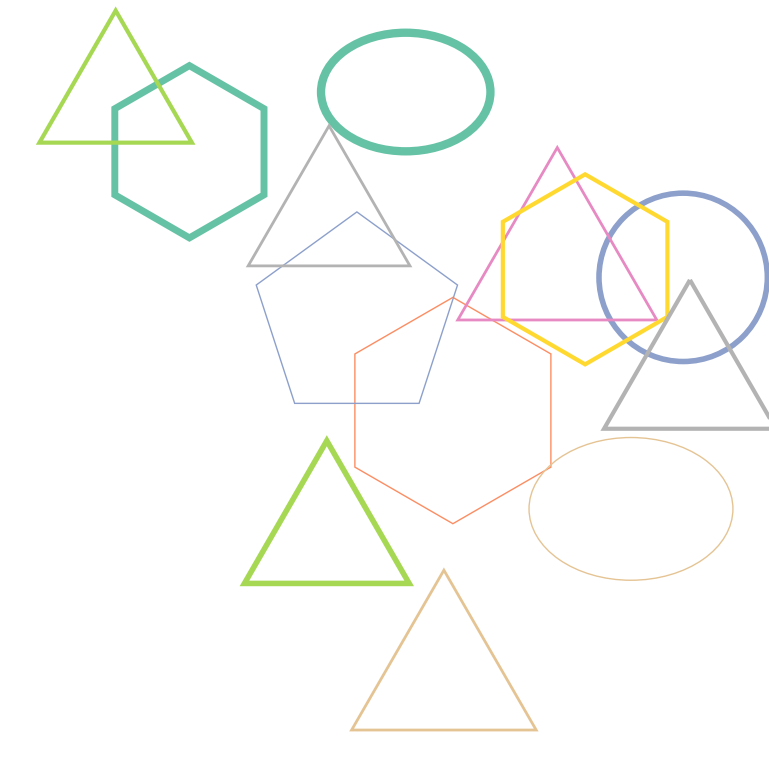[{"shape": "hexagon", "thickness": 2.5, "radius": 0.56, "center": [0.246, 0.803]}, {"shape": "oval", "thickness": 3, "radius": 0.55, "center": [0.527, 0.88]}, {"shape": "hexagon", "thickness": 0.5, "radius": 0.73, "center": [0.588, 0.467]}, {"shape": "circle", "thickness": 2, "radius": 0.55, "center": [0.887, 0.64]}, {"shape": "pentagon", "thickness": 0.5, "radius": 0.69, "center": [0.463, 0.587]}, {"shape": "triangle", "thickness": 1, "radius": 0.75, "center": [0.724, 0.659]}, {"shape": "triangle", "thickness": 2, "radius": 0.62, "center": [0.424, 0.304]}, {"shape": "triangle", "thickness": 1.5, "radius": 0.57, "center": [0.15, 0.872]}, {"shape": "hexagon", "thickness": 1.5, "radius": 0.62, "center": [0.76, 0.65]}, {"shape": "triangle", "thickness": 1, "radius": 0.69, "center": [0.576, 0.121]}, {"shape": "oval", "thickness": 0.5, "radius": 0.66, "center": [0.819, 0.339]}, {"shape": "triangle", "thickness": 1.5, "radius": 0.64, "center": [0.896, 0.508]}, {"shape": "triangle", "thickness": 1, "radius": 0.61, "center": [0.427, 0.715]}]